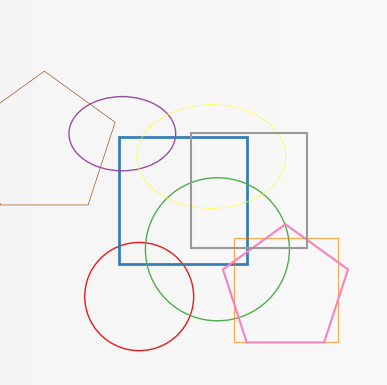[{"shape": "circle", "thickness": 1, "radius": 0.7, "center": [0.359, 0.23]}, {"shape": "square", "thickness": 2, "radius": 0.82, "center": [0.473, 0.48]}, {"shape": "circle", "thickness": 1, "radius": 0.93, "center": [0.561, 0.353]}, {"shape": "oval", "thickness": 1, "radius": 0.69, "center": [0.316, 0.653]}, {"shape": "square", "thickness": 0.5, "radius": 0.67, "center": [0.738, 0.246]}, {"shape": "oval", "thickness": 0.5, "radius": 0.96, "center": [0.545, 0.594]}, {"shape": "pentagon", "thickness": 0.5, "radius": 0.96, "center": [0.114, 0.623]}, {"shape": "pentagon", "thickness": 1.5, "radius": 0.85, "center": [0.737, 0.248]}, {"shape": "square", "thickness": 1.5, "radius": 0.75, "center": [0.642, 0.504]}]